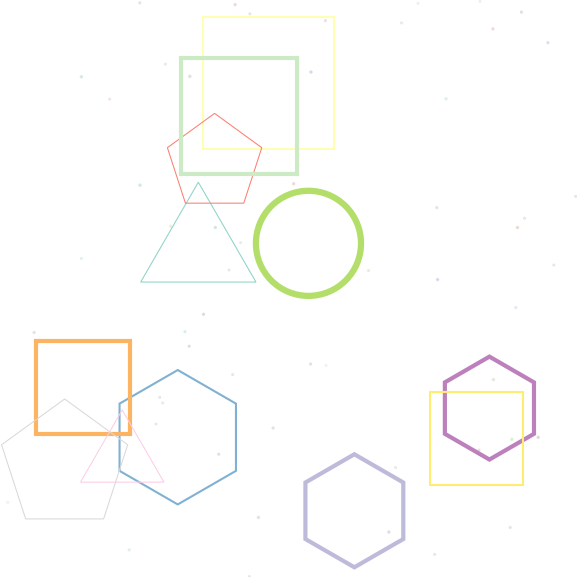[{"shape": "triangle", "thickness": 0.5, "radius": 0.58, "center": [0.343, 0.568]}, {"shape": "square", "thickness": 1, "radius": 0.57, "center": [0.465, 0.856]}, {"shape": "hexagon", "thickness": 2, "radius": 0.49, "center": [0.614, 0.115]}, {"shape": "pentagon", "thickness": 0.5, "radius": 0.43, "center": [0.372, 0.717]}, {"shape": "hexagon", "thickness": 1, "radius": 0.58, "center": [0.308, 0.242]}, {"shape": "square", "thickness": 2, "radius": 0.4, "center": [0.144, 0.328]}, {"shape": "circle", "thickness": 3, "radius": 0.45, "center": [0.534, 0.578]}, {"shape": "triangle", "thickness": 0.5, "radius": 0.42, "center": [0.212, 0.206]}, {"shape": "pentagon", "thickness": 0.5, "radius": 0.57, "center": [0.112, 0.193]}, {"shape": "hexagon", "thickness": 2, "radius": 0.45, "center": [0.847, 0.292]}, {"shape": "square", "thickness": 2, "radius": 0.5, "center": [0.414, 0.799]}, {"shape": "square", "thickness": 1, "radius": 0.4, "center": [0.825, 0.24]}]